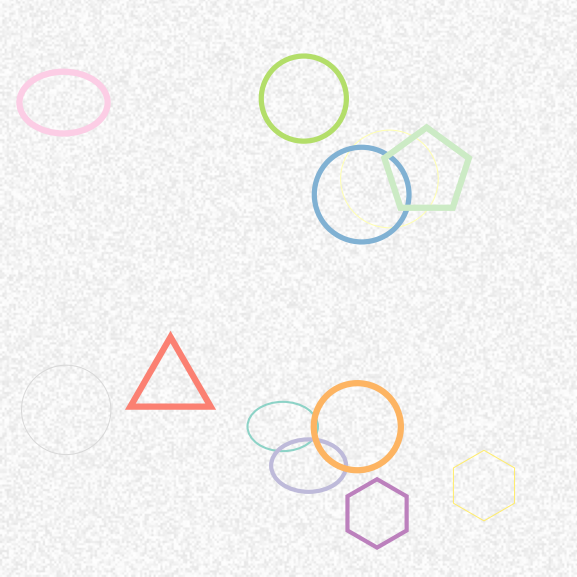[{"shape": "oval", "thickness": 1, "radius": 0.3, "center": [0.49, 0.261]}, {"shape": "circle", "thickness": 0.5, "radius": 0.42, "center": [0.674, 0.689]}, {"shape": "oval", "thickness": 2, "radius": 0.32, "center": [0.534, 0.193]}, {"shape": "triangle", "thickness": 3, "radius": 0.4, "center": [0.295, 0.335]}, {"shape": "circle", "thickness": 2.5, "radius": 0.41, "center": [0.626, 0.662]}, {"shape": "circle", "thickness": 3, "radius": 0.38, "center": [0.619, 0.26]}, {"shape": "circle", "thickness": 2.5, "radius": 0.37, "center": [0.526, 0.828]}, {"shape": "oval", "thickness": 3, "radius": 0.38, "center": [0.11, 0.822]}, {"shape": "circle", "thickness": 0.5, "radius": 0.39, "center": [0.115, 0.289]}, {"shape": "hexagon", "thickness": 2, "radius": 0.3, "center": [0.653, 0.11]}, {"shape": "pentagon", "thickness": 3, "radius": 0.38, "center": [0.739, 0.702]}, {"shape": "hexagon", "thickness": 0.5, "radius": 0.31, "center": [0.838, 0.158]}]